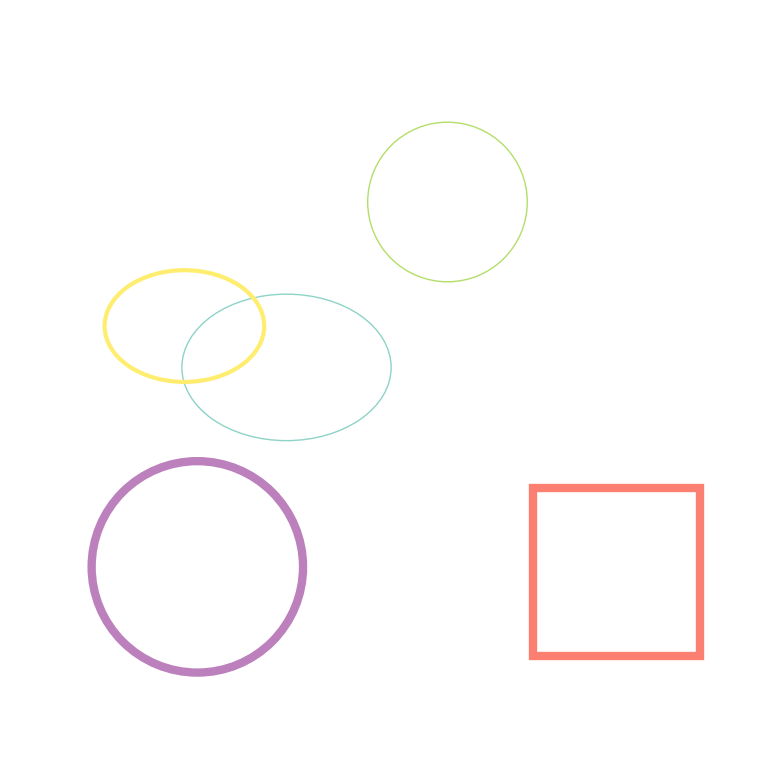[{"shape": "oval", "thickness": 0.5, "radius": 0.68, "center": [0.372, 0.523]}, {"shape": "square", "thickness": 3, "radius": 0.54, "center": [0.801, 0.257]}, {"shape": "circle", "thickness": 0.5, "radius": 0.52, "center": [0.581, 0.738]}, {"shape": "circle", "thickness": 3, "radius": 0.69, "center": [0.256, 0.264]}, {"shape": "oval", "thickness": 1.5, "radius": 0.52, "center": [0.239, 0.577]}]